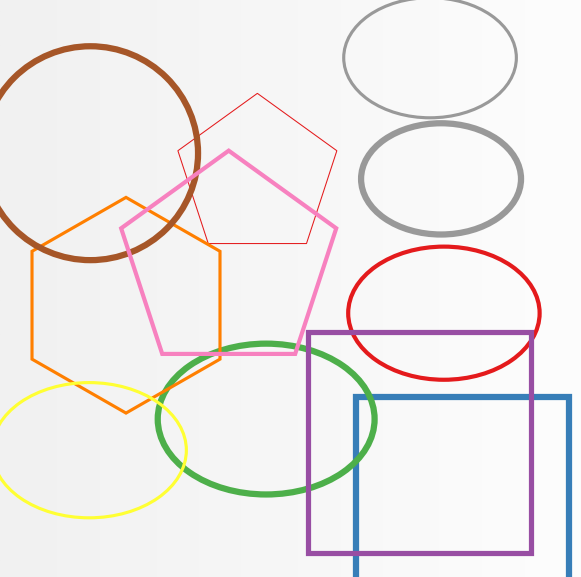[{"shape": "oval", "thickness": 2, "radius": 0.82, "center": [0.764, 0.457]}, {"shape": "pentagon", "thickness": 0.5, "radius": 0.72, "center": [0.443, 0.694]}, {"shape": "square", "thickness": 3, "radius": 0.92, "center": [0.796, 0.129]}, {"shape": "oval", "thickness": 3, "radius": 0.93, "center": [0.458, 0.273]}, {"shape": "square", "thickness": 2.5, "radius": 0.96, "center": [0.721, 0.233]}, {"shape": "hexagon", "thickness": 1.5, "radius": 0.93, "center": [0.217, 0.471]}, {"shape": "oval", "thickness": 1.5, "radius": 0.84, "center": [0.153, 0.22]}, {"shape": "circle", "thickness": 3, "radius": 0.93, "center": [0.156, 0.734]}, {"shape": "pentagon", "thickness": 2, "radius": 0.97, "center": [0.393, 0.544]}, {"shape": "oval", "thickness": 3, "radius": 0.69, "center": [0.759, 0.689]}, {"shape": "oval", "thickness": 1.5, "radius": 0.74, "center": [0.74, 0.899]}]